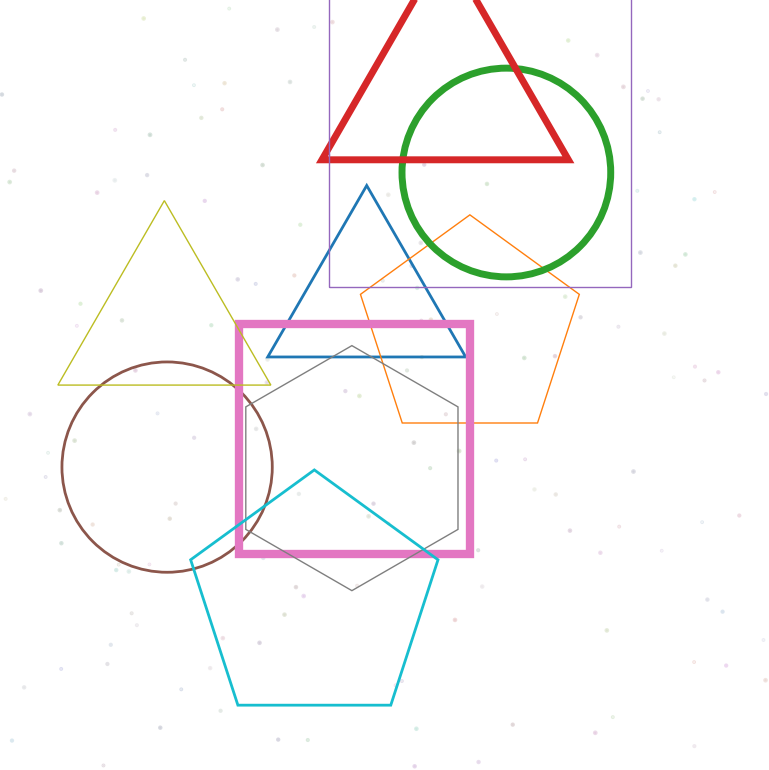[{"shape": "triangle", "thickness": 1, "radius": 0.74, "center": [0.476, 0.611]}, {"shape": "pentagon", "thickness": 0.5, "radius": 0.75, "center": [0.61, 0.572]}, {"shape": "circle", "thickness": 2.5, "radius": 0.68, "center": [0.658, 0.776]}, {"shape": "triangle", "thickness": 2.5, "radius": 0.92, "center": [0.578, 0.885]}, {"shape": "square", "thickness": 0.5, "radius": 0.98, "center": [0.623, 0.824]}, {"shape": "circle", "thickness": 1, "radius": 0.68, "center": [0.217, 0.393]}, {"shape": "square", "thickness": 3, "radius": 0.75, "center": [0.461, 0.43]}, {"shape": "hexagon", "thickness": 0.5, "radius": 0.8, "center": [0.457, 0.392]}, {"shape": "triangle", "thickness": 0.5, "radius": 0.8, "center": [0.213, 0.58]}, {"shape": "pentagon", "thickness": 1, "radius": 0.84, "center": [0.408, 0.221]}]